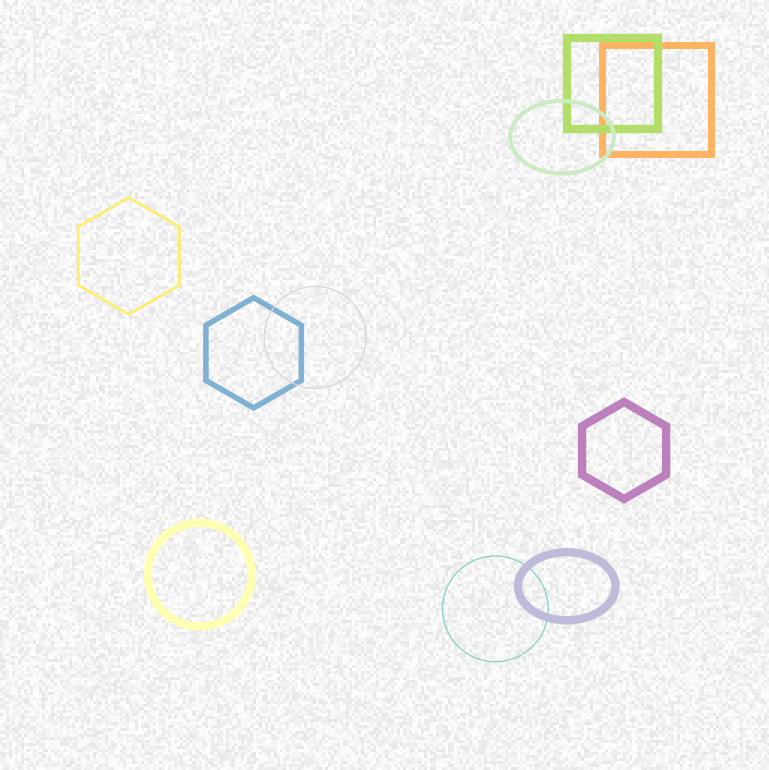[{"shape": "circle", "thickness": 0.5, "radius": 0.34, "center": [0.643, 0.209]}, {"shape": "circle", "thickness": 3, "radius": 0.34, "center": [0.259, 0.254]}, {"shape": "oval", "thickness": 3, "radius": 0.32, "center": [0.736, 0.239]}, {"shape": "hexagon", "thickness": 2, "radius": 0.36, "center": [0.329, 0.542]}, {"shape": "square", "thickness": 2.5, "radius": 0.35, "center": [0.852, 0.871]}, {"shape": "square", "thickness": 3, "radius": 0.29, "center": [0.795, 0.892]}, {"shape": "circle", "thickness": 0.5, "radius": 0.33, "center": [0.409, 0.562]}, {"shape": "hexagon", "thickness": 3, "radius": 0.31, "center": [0.81, 0.415]}, {"shape": "oval", "thickness": 1.5, "radius": 0.34, "center": [0.73, 0.822]}, {"shape": "hexagon", "thickness": 1, "radius": 0.38, "center": [0.167, 0.668]}]